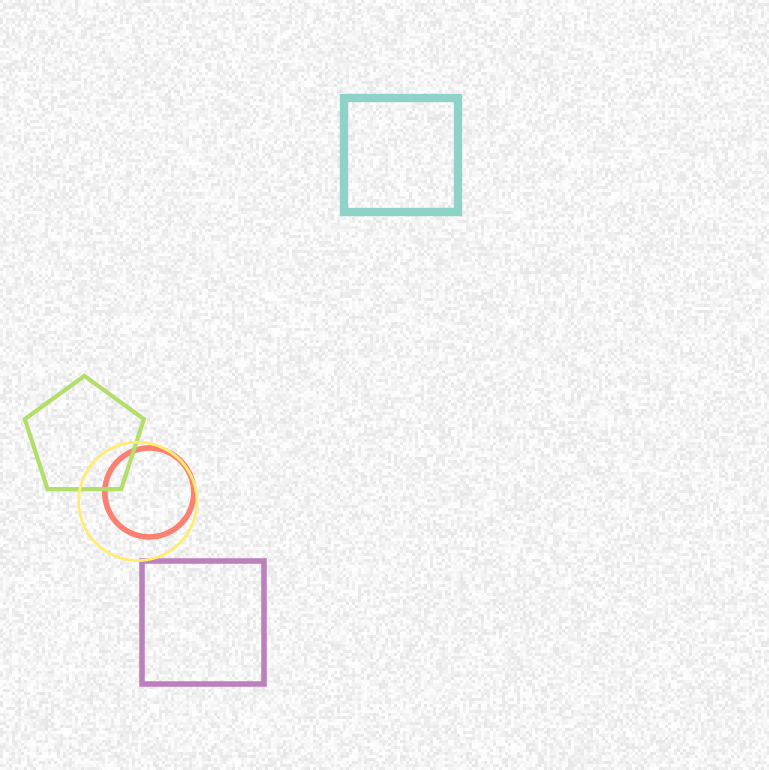[{"shape": "square", "thickness": 3, "radius": 0.37, "center": [0.521, 0.799]}, {"shape": "circle", "thickness": 2, "radius": 0.29, "center": [0.194, 0.36]}, {"shape": "pentagon", "thickness": 1.5, "radius": 0.41, "center": [0.11, 0.431]}, {"shape": "square", "thickness": 2, "radius": 0.4, "center": [0.264, 0.191]}, {"shape": "circle", "thickness": 1, "radius": 0.38, "center": [0.179, 0.349]}]